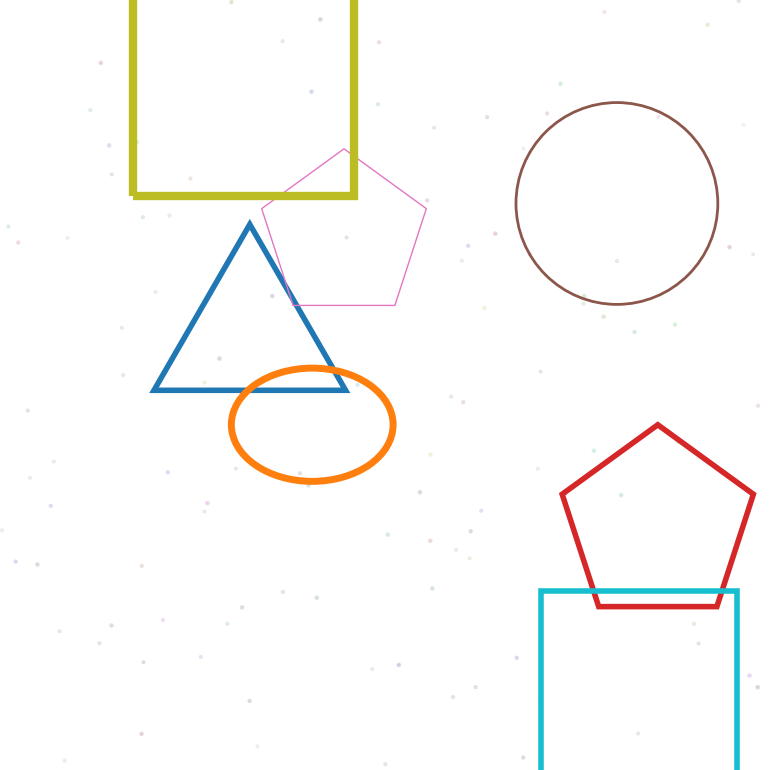[{"shape": "triangle", "thickness": 2, "radius": 0.72, "center": [0.324, 0.565]}, {"shape": "oval", "thickness": 2.5, "radius": 0.53, "center": [0.405, 0.448]}, {"shape": "pentagon", "thickness": 2, "radius": 0.65, "center": [0.854, 0.318]}, {"shape": "circle", "thickness": 1, "radius": 0.66, "center": [0.801, 0.736]}, {"shape": "pentagon", "thickness": 0.5, "radius": 0.56, "center": [0.447, 0.694]}, {"shape": "square", "thickness": 3, "radius": 0.72, "center": [0.316, 0.889]}, {"shape": "square", "thickness": 2, "radius": 0.64, "center": [0.83, 0.105]}]